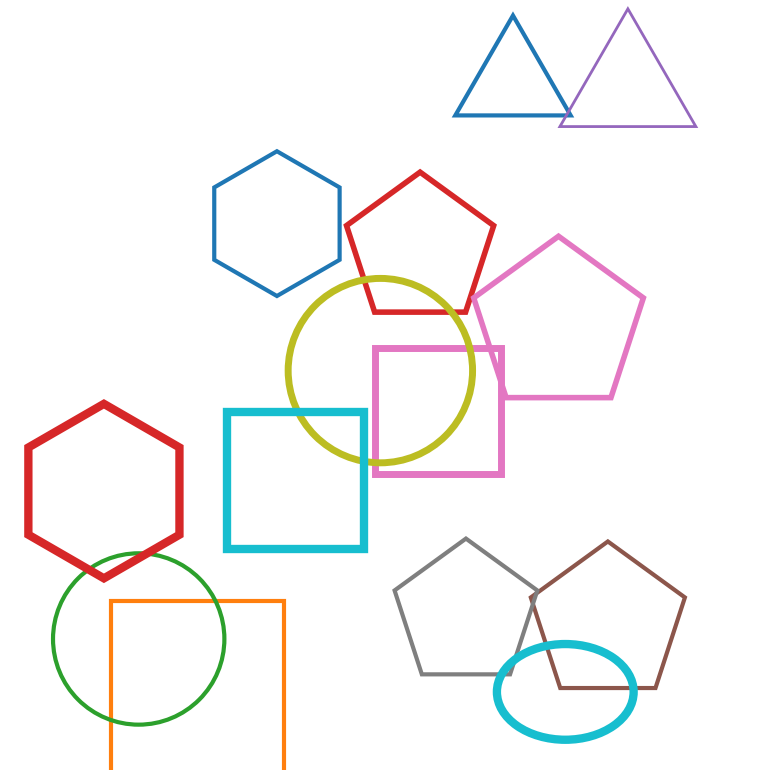[{"shape": "triangle", "thickness": 1.5, "radius": 0.43, "center": [0.666, 0.893]}, {"shape": "hexagon", "thickness": 1.5, "radius": 0.47, "center": [0.36, 0.71]}, {"shape": "square", "thickness": 1.5, "radius": 0.56, "center": [0.256, 0.108]}, {"shape": "circle", "thickness": 1.5, "radius": 0.56, "center": [0.18, 0.17]}, {"shape": "hexagon", "thickness": 3, "radius": 0.57, "center": [0.135, 0.362]}, {"shape": "pentagon", "thickness": 2, "radius": 0.5, "center": [0.546, 0.676]}, {"shape": "triangle", "thickness": 1, "radius": 0.51, "center": [0.815, 0.887]}, {"shape": "pentagon", "thickness": 1.5, "radius": 0.53, "center": [0.789, 0.192]}, {"shape": "pentagon", "thickness": 2, "radius": 0.58, "center": [0.725, 0.577]}, {"shape": "square", "thickness": 2.5, "radius": 0.41, "center": [0.568, 0.466]}, {"shape": "pentagon", "thickness": 1.5, "radius": 0.49, "center": [0.605, 0.203]}, {"shape": "circle", "thickness": 2.5, "radius": 0.6, "center": [0.494, 0.519]}, {"shape": "square", "thickness": 3, "radius": 0.44, "center": [0.384, 0.376]}, {"shape": "oval", "thickness": 3, "radius": 0.44, "center": [0.734, 0.101]}]